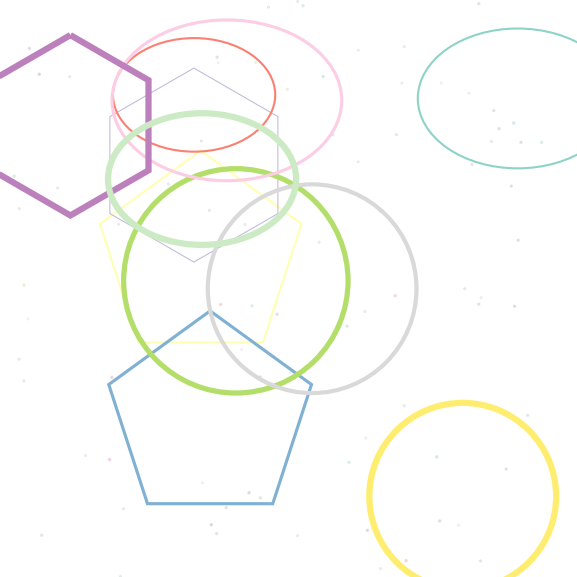[{"shape": "oval", "thickness": 1, "radius": 0.86, "center": [0.896, 0.829]}, {"shape": "pentagon", "thickness": 1, "radius": 0.92, "center": [0.347, 0.555]}, {"shape": "hexagon", "thickness": 0.5, "radius": 0.84, "center": [0.336, 0.713]}, {"shape": "oval", "thickness": 1, "radius": 0.7, "center": [0.336, 0.835]}, {"shape": "pentagon", "thickness": 1.5, "radius": 0.92, "center": [0.364, 0.276]}, {"shape": "circle", "thickness": 2.5, "radius": 0.97, "center": [0.408, 0.513]}, {"shape": "oval", "thickness": 1.5, "radius": 0.99, "center": [0.393, 0.825]}, {"shape": "circle", "thickness": 2, "radius": 0.9, "center": [0.541, 0.499]}, {"shape": "hexagon", "thickness": 3, "radius": 0.78, "center": [0.122, 0.782]}, {"shape": "oval", "thickness": 3, "radius": 0.81, "center": [0.35, 0.689]}, {"shape": "circle", "thickness": 3, "radius": 0.81, "center": [0.801, 0.14]}]